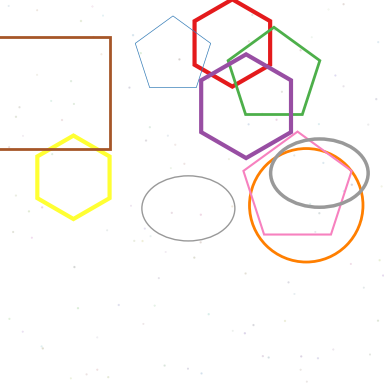[{"shape": "hexagon", "thickness": 3, "radius": 0.57, "center": [0.603, 0.888]}, {"shape": "pentagon", "thickness": 0.5, "radius": 0.51, "center": [0.449, 0.856]}, {"shape": "pentagon", "thickness": 2, "radius": 0.63, "center": [0.712, 0.804]}, {"shape": "hexagon", "thickness": 3, "radius": 0.67, "center": [0.639, 0.724]}, {"shape": "circle", "thickness": 2, "radius": 0.74, "center": [0.795, 0.467]}, {"shape": "hexagon", "thickness": 3, "radius": 0.54, "center": [0.191, 0.539]}, {"shape": "square", "thickness": 2, "radius": 0.73, "center": [0.139, 0.759]}, {"shape": "pentagon", "thickness": 1.5, "radius": 0.74, "center": [0.773, 0.51]}, {"shape": "oval", "thickness": 1, "radius": 0.6, "center": [0.489, 0.459]}, {"shape": "oval", "thickness": 2.5, "radius": 0.63, "center": [0.83, 0.55]}]